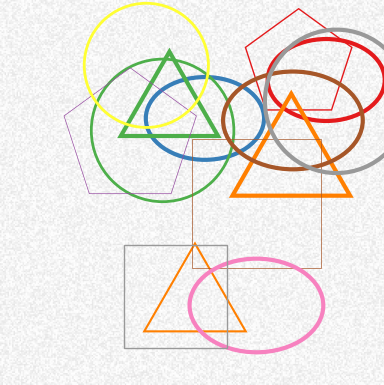[{"shape": "oval", "thickness": 3, "radius": 0.76, "center": [0.847, 0.792]}, {"shape": "pentagon", "thickness": 1, "radius": 0.73, "center": [0.776, 0.832]}, {"shape": "oval", "thickness": 3, "radius": 0.77, "center": [0.532, 0.692]}, {"shape": "circle", "thickness": 2, "radius": 0.93, "center": [0.422, 0.661]}, {"shape": "triangle", "thickness": 3, "radius": 0.73, "center": [0.44, 0.72]}, {"shape": "pentagon", "thickness": 0.5, "radius": 0.9, "center": [0.338, 0.643]}, {"shape": "triangle", "thickness": 1.5, "radius": 0.76, "center": [0.506, 0.215]}, {"shape": "triangle", "thickness": 3, "radius": 0.88, "center": [0.757, 0.58]}, {"shape": "circle", "thickness": 2, "radius": 0.81, "center": [0.38, 0.83]}, {"shape": "square", "thickness": 0.5, "radius": 0.84, "center": [0.665, 0.472]}, {"shape": "oval", "thickness": 3, "radius": 0.91, "center": [0.761, 0.687]}, {"shape": "oval", "thickness": 3, "radius": 0.87, "center": [0.666, 0.207]}, {"shape": "square", "thickness": 1, "radius": 0.67, "center": [0.456, 0.23]}, {"shape": "circle", "thickness": 3, "radius": 0.93, "center": [0.874, 0.737]}]